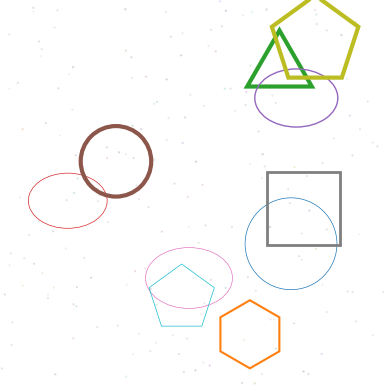[{"shape": "circle", "thickness": 0.5, "radius": 0.6, "center": [0.756, 0.367]}, {"shape": "hexagon", "thickness": 1.5, "radius": 0.44, "center": [0.649, 0.132]}, {"shape": "triangle", "thickness": 3, "radius": 0.48, "center": [0.726, 0.824]}, {"shape": "oval", "thickness": 0.5, "radius": 0.51, "center": [0.176, 0.479]}, {"shape": "oval", "thickness": 1, "radius": 0.54, "center": [0.77, 0.745]}, {"shape": "circle", "thickness": 3, "radius": 0.46, "center": [0.301, 0.581]}, {"shape": "oval", "thickness": 0.5, "radius": 0.56, "center": [0.491, 0.278]}, {"shape": "square", "thickness": 2, "radius": 0.47, "center": [0.789, 0.459]}, {"shape": "pentagon", "thickness": 3, "radius": 0.59, "center": [0.818, 0.894]}, {"shape": "pentagon", "thickness": 0.5, "radius": 0.45, "center": [0.472, 0.225]}]